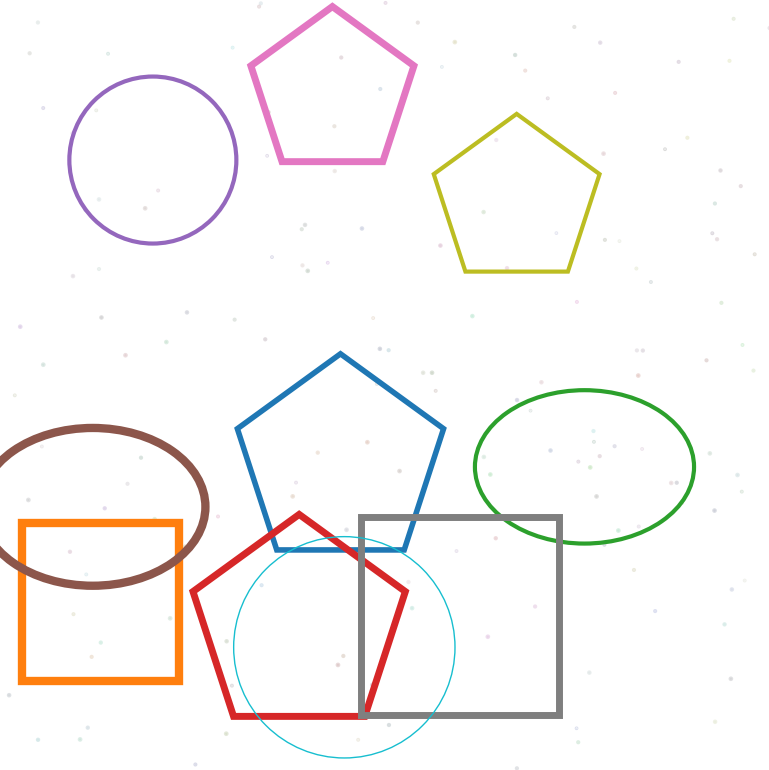[{"shape": "pentagon", "thickness": 2, "radius": 0.7, "center": [0.442, 0.4]}, {"shape": "square", "thickness": 3, "radius": 0.51, "center": [0.131, 0.218]}, {"shape": "oval", "thickness": 1.5, "radius": 0.71, "center": [0.759, 0.394]}, {"shape": "pentagon", "thickness": 2.5, "radius": 0.72, "center": [0.389, 0.187]}, {"shape": "circle", "thickness": 1.5, "radius": 0.54, "center": [0.199, 0.792]}, {"shape": "oval", "thickness": 3, "radius": 0.73, "center": [0.12, 0.342]}, {"shape": "pentagon", "thickness": 2.5, "radius": 0.56, "center": [0.432, 0.88]}, {"shape": "square", "thickness": 2.5, "radius": 0.64, "center": [0.598, 0.2]}, {"shape": "pentagon", "thickness": 1.5, "radius": 0.57, "center": [0.671, 0.739]}, {"shape": "circle", "thickness": 0.5, "radius": 0.72, "center": [0.447, 0.159]}]